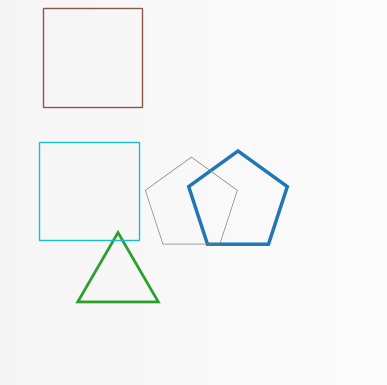[{"shape": "pentagon", "thickness": 2.5, "radius": 0.67, "center": [0.614, 0.474]}, {"shape": "triangle", "thickness": 2, "radius": 0.6, "center": [0.305, 0.276]}, {"shape": "square", "thickness": 1, "radius": 0.64, "center": [0.24, 0.851]}, {"shape": "pentagon", "thickness": 0.5, "radius": 0.62, "center": [0.494, 0.467]}, {"shape": "square", "thickness": 1, "radius": 0.64, "center": [0.23, 0.504]}]